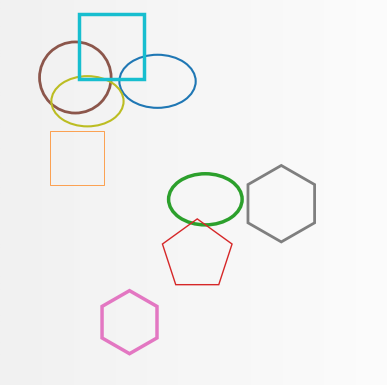[{"shape": "oval", "thickness": 1.5, "radius": 0.49, "center": [0.407, 0.789]}, {"shape": "square", "thickness": 0.5, "radius": 0.35, "center": [0.198, 0.591]}, {"shape": "oval", "thickness": 2.5, "radius": 0.47, "center": [0.53, 0.482]}, {"shape": "pentagon", "thickness": 1, "radius": 0.47, "center": [0.509, 0.337]}, {"shape": "circle", "thickness": 2, "radius": 0.46, "center": [0.194, 0.799]}, {"shape": "hexagon", "thickness": 2.5, "radius": 0.41, "center": [0.334, 0.163]}, {"shape": "hexagon", "thickness": 2, "radius": 0.5, "center": [0.726, 0.471]}, {"shape": "oval", "thickness": 1.5, "radius": 0.47, "center": [0.226, 0.737]}, {"shape": "square", "thickness": 2.5, "radius": 0.42, "center": [0.289, 0.879]}]